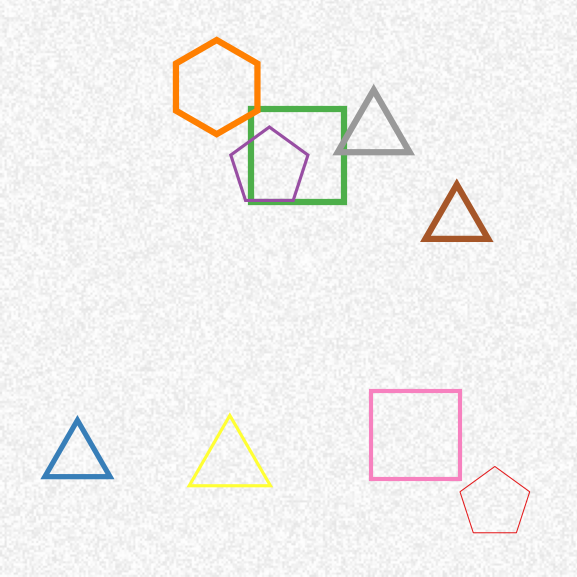[{"shape": "pentagon", "thickness": 0.5, "radius": 0.32, "center": [0.857, 0.128]}, {"shape": "triangle", "thickness": 2.5, "radius": 0.33, "center": [0.134, 0.206]}, {"shape": "square", "thickness": 3, "radius": 0.4, "center": [0.515, 0.73]}, {"shape": "pentagon", "thickness": 1.5, "radius": 0.35, "center": [0.466, 0.709]}, {"shape": "hexagon", "thickness": 3, "radius": 0.41, "center": [0.375, 0.848]}, {"shape": "triangle", "thickness": 1.5, "radius": 0.41, "center": [0.398, 0.199]}, {"shape": "triangle", "thickness": 3, "radius": 0.31, "center": [0.791, 0.617]}, {"shape": "square", "thickness": 2, "radius": 0.38, "center": [0.719, 0.246]}, {"shape": "triangle", "thickness": 3, "radius": 0.36, "center": [0.647, 0.771]}]